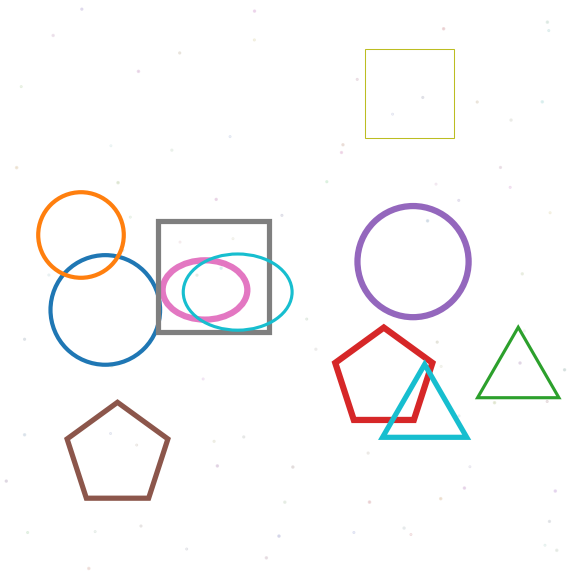[{"shape": "circle", "thickness": 2, "radius": 0.47, "center": [0.182, 0.462]}, {"shape": "circle", "thickness": 2, "radius": 0.37, "center": [0.14, 0.592]}, {"shape": "triangle", "thickness": 1.5, "radius": 0.41, "center": [0.897, 0.351]}, {"shape": "pentagon", "thickness": 3, "radius": 0.44, "center": [0.665, 0.343]}, {"shape": "circle", "thickness": 3, "radius": 0.48, "center": [0.715, 0.546]}, {"shape": "pentagon", "thickness": 2.5, "radius": 0.46, "center": [0.203, 0.211]}, {"shape": "oval", "thickness": 3, "radius": 0.37, "center": [0.355, 0.497]}, {"shape": "square", "thickness": 2.5, "radius": 0.48, "center": [0.37, 0.521]}, {"shape": "square", "thickness": 0.5, "radius": 0.39, "center": [0.709, 0.838]}, {"shape": "triangle", "thickness": 2.5, "radius": 0.42, "center": [0.735, 0.284]}, {"shape": "oval", "thickness": 1.5, "radius": 0.47, "center": [0.412, 0.493]}]